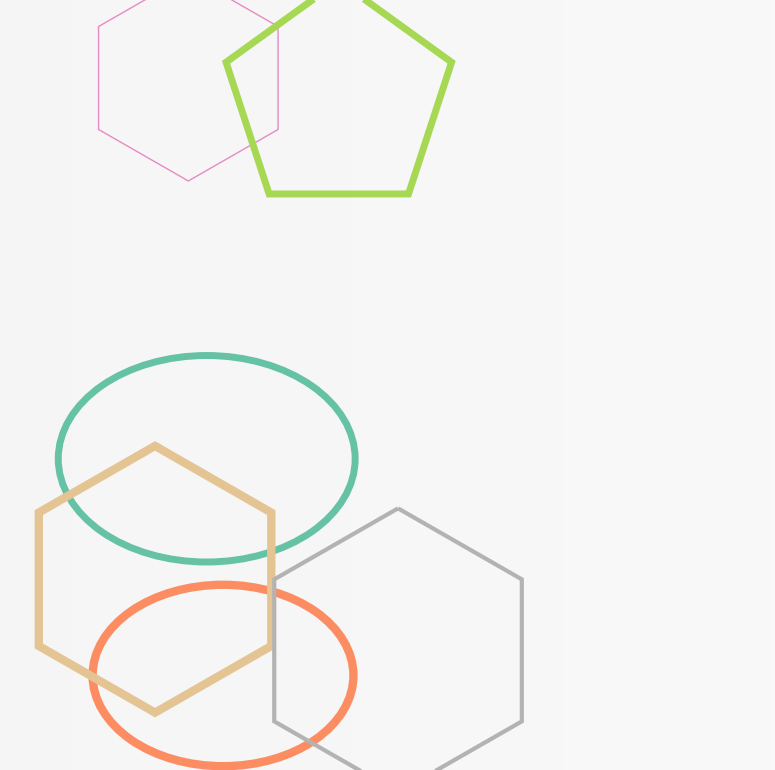[{"shape": "oval", "thickness": 2.5, "radius": 0.96, "center": [0.267, 0.404]}, {"shape": "oval", "thickness": 3, "radius": 0.84, "center": [0.288, 0.123]}, {"shape": "hexagon", "thickness": 0.5, "radius": 0.67, "center": [0.243, 0.899]}, {"shape": "pentagon", "thickness": 2.5, "radius": 0.77, "center": [0.437, 0.872]}, {"shape": "hexagon", "thickness": 3, "radius": 0.87, "center": [0.2, 0.248]}, {"shape": "hexagon", "thickness": 1.5, "radius": 0.92, "center": [0.514, 0.155]}]